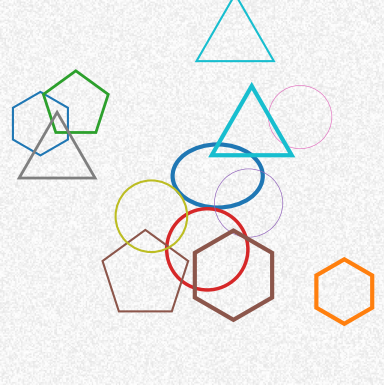[{"shape": "oval", "thickness": 3, "radius": 0.59, "center": [0.565, 0.543]}, {"shape": "hexagon", "thickness": 1.5, "radius": 0.41, "center": [0.105, 0.679]}, {"shape": "hexagon", "thickness": 3, "radius": 0.42, "center": [0.894, 0.243]}, {"shape": "pentagon", "thickness": 2, "radius": 0.44, "center": [0.197, 0.728]}, {"shape": "circle", "thickness": 2.5, "radius": 0.53, "center": [0.538, 0.352]}, {"shape": "circle", "thickness": 0.5, "radius": 0.44, "center": [0.646, 0.473]}, {"shape": "pentagon", "thickness": 1.5, "radius": 0.58, "center": [0.378, 0.286]}, {"shape": "hexagon", "thickness": 3, "radius": 0.58, "center": [0.606, 0.285]}, {"shape": "circle", "thickness": 0.5, "radius": 0.41, "center": [0.78, 0.696]}, {"shape": "triangle", "thickness": 2, "radius": 0.57, "center": [0.148, 0.594]}, {"shape": "circle", "thickness": 1.5, "radius": 0.46, "center": [0.393, 0.438]}, {"shape": "triangle", "thickness": 1.5, "radius": 0.58, "center": [0.611, 0.899]}, {"shape": "triangle", "thickness": 3, "radius": 0.6, "center": [0.654, 0.657]}]